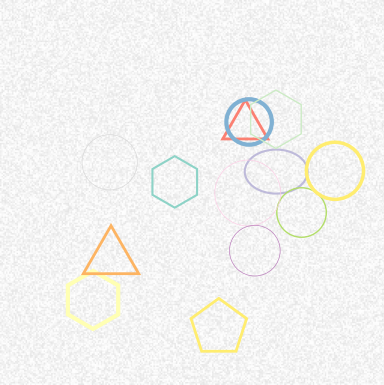[{"shape": "hexagon", "thickness": 1.5, "radius": 0.33, "center": [0.454, 0.527]}, {"shape": "hexagon", "thickness": 3, "radius": 0.38, "center": [0.242, 0.221]}, {"shape": "oval", "thickness": 1.5, "radius": 0.41, "center": [0.717, 0.554]}, {"shape": "triangle", "thickness": 2, "radius": 0.34, "center": [0.637, 0.673]}, {"shape": "circle", "thickness": 3, "radius": 0.3, "center": [0.647, 0.683]}, {"shape": "triangle", "thickness": 2, "radius": 0.42, "center": [0.288, 0.331]}, {"shape": "circle", "thickness": 1, "radius": 0.32, "center": [0.783, 0.448]}, {"shape": "circle", "thickness": 0.5, "radius": 0.43, "center": [0.644, 0.499]}, {"shape": "circle", "thickness": 0.5, "radius": 0.36, "center": [0.285, 0.578]}, {"shape": "circle", "thickness": 0.5, "radius": 0.33, "center": [0.662, 0.349]}, {"shape": "hexagon", "thickness": 1, "radius": 0.38, "center": [0.717, 0.69]}, {"shape": "pentagon", "thickness": 2, "radius": 0.38, "center": [0.568, 0.149]}, {"shape": "circle", "thickness": 2.5, "radius": 0.37, "center": [0.87, 0.556]}]